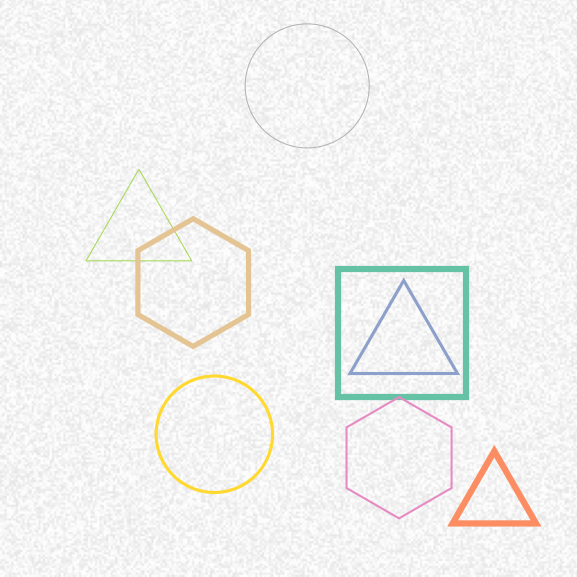[{"shape": "square", "thickness": 3, "radius": 0.55, "center": [0.696, 0.423]}, {"shape": "triangle", "thickness": 3, "radius": 0.42, "center": [0.856, 0.134]}, {"shape": "triangle", "thickness": 1.5, "radius": 0.54, "center": [0.699, 0.406]}, {"shape": "hexagon", "thickness": 1, "radius": 0.53, "center": [0.691, 0.207]}, {"shape": "triangle", "thickness": 0.5, "radius": 0.53, "center": [0.24, 0.6]}, {"shape": "circle", "thickness": 1.5, "radius": 0.5, "center": [0.371, 0.247]}, {"shape": "hexagon", "thickness": 2.5, "radius": 0.55, "center": [0.335, 0.51]}, {"shape": "circle", "thickness": 0.5, "radius": 0.54, "center": [0.532, 0.85]}]